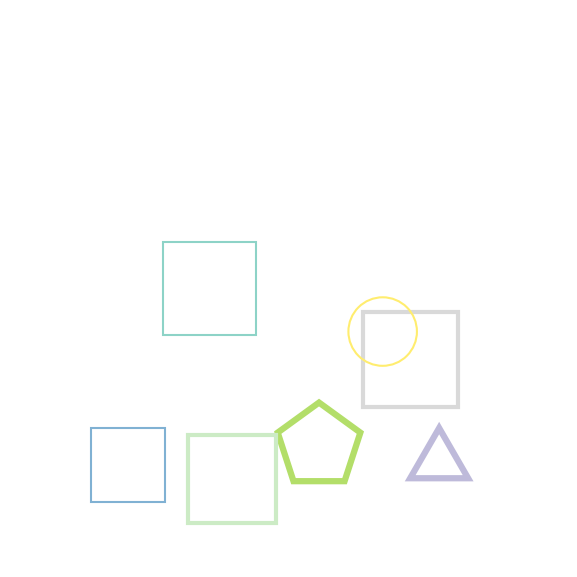[{"shape": "square", "thickness": 1, "radius": 0.4, "center": [0.363, 0.499]}, {"shape": "triangle", "thickness": 3, "radius": 0.29, "center": [0.76, 0.2]}, {"shape": "square", "thickness": 1, "radius": 0.32, "center": [0.222, 0.194]}, {"shape": "pentagon", "thickness": 3, "radius": 0.38, "center": [0.552, 0.227]}, {"shape": "square", "thickness": 2, "radius": 0.41, "center": [0.711, 0.376]}, {"shape": "square", "thickness": 2, "radius": 0.38, "center": [0.402, 0.17]}, {"shape": "circle", "thickness": 1, "radius": 0.3, "center": [0.663, 0.425]}]